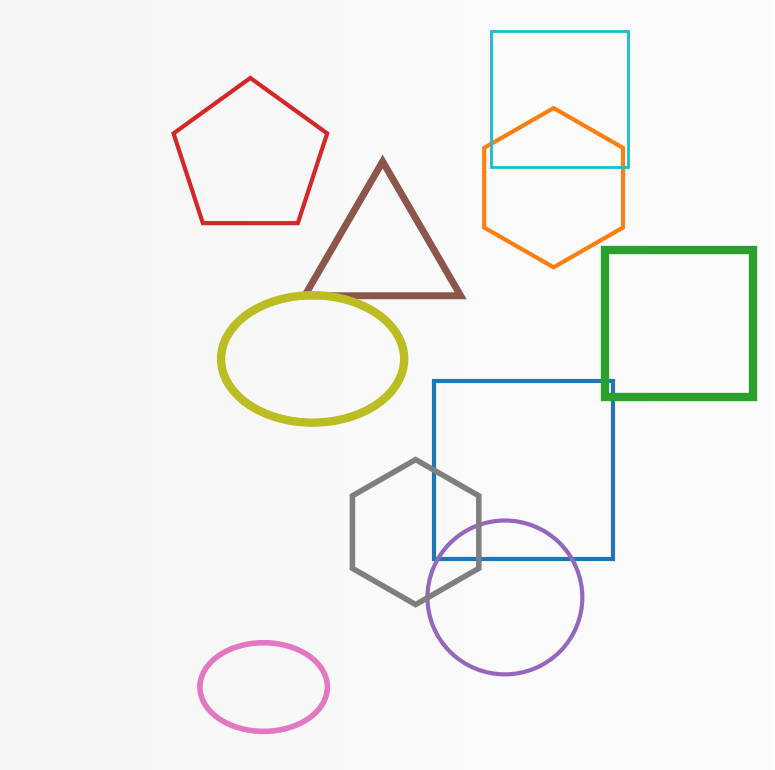[{"shape": "square", "thickness": 1.5, "radius": 0.58, "center": [0.675, 0.39]}, {"shape": "hexagon", "thickness": 1.5, "radius": 0.52, "center": [0.714, 0.756]}, {"shape": "square", "thickness": 3, "radius": 0.48, "center": [0.876, 0.58]}, {"shape": "pentagon", "thickness": 1.5, "radius": 0.52, "center": [0.323, 0.795]}, {"shape": "circle", "thickness": 1.5, "radius": 0.5, "center": [0.651, 0.224]}, {"shape": "triangle", "thickness": 2.5, "radius": 0.58, "center": [0.494, 0.674]}, {"shape": "oval", "thickness": 2, "radius": 0.41, "center": [0.34, 0.108]}, {"shape": "hexagon", "thickness": 2, "radius": 0.47, "center": [0.536, 0.309]}, {"shape": "oval", "thickness": 3, "radius": 0.59, "center": [0.403, 0.534]}, {"shape": "square", "thickness": 1, "radius": 0.44, "center": [0.722, 0.872]}]